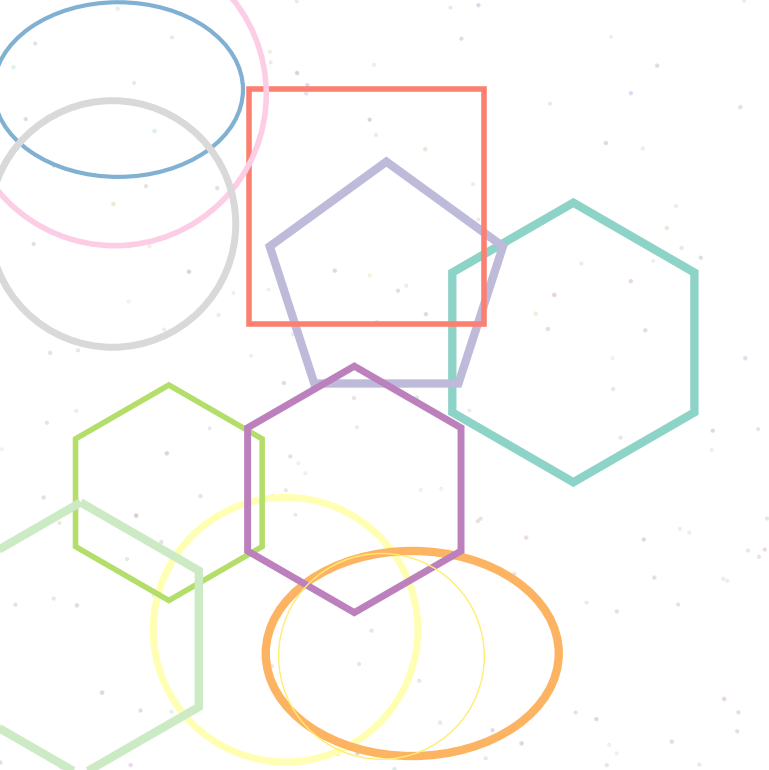[{"shape": "hexagon", "thickness": 3, "radius": 0.91, "center": [0.745, 0.555]}, {"shape": "circle", "thickness": 2.5, "radius": 0.86, "center": [0.371, 0.182]}, {"shape": "pentagon", "thickness": 3, "radius": 0.8, "center": [0.502, 0.631]}, {"shape": "square", "thickness": 2, "radius": 0.76, "center": [0.476, 0.731]}, {"shape": "oval", "thickness": 1.5, "radius": 0.81, "center": [0.154, 0.884]}, {"shape": "oval", "thickness": 3, "radius": 0.95, "center": [0.535, 0.151]}, {"shape": "hexagon", "thickness": 2, "radius": 0.7, "center": [0.219, 0.36]}, {"shape": "circle", "thickness": 2, "radius": 0.98, "center": [0.149, 0.878]}, {"shape": "circle", "thickness": 2.5, "radius": 0.8, "center": [0.146, 0.709]}, {"shape": "hexagon", "thickness": 2.5, "radius": 0.8, "center": [0.46, 0.364]}, {"shape": "hexagon", "thickness": 3, "radius": 0.89, "center": [0.105, 0.17]}, {"shape": "circle", "thickness": 0.5, "radius": 0.67, "center": [0.495, 0.148]}]